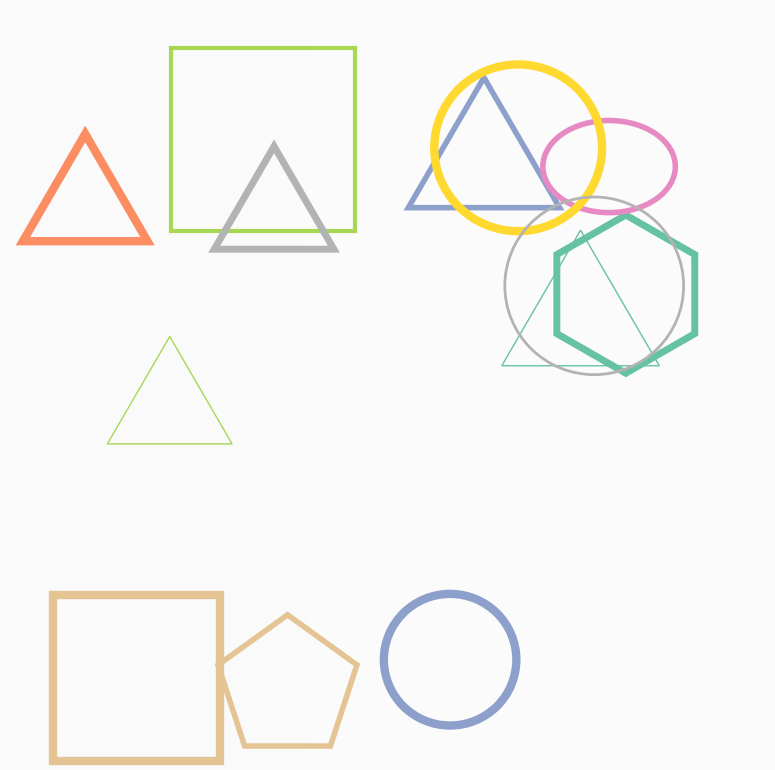[{"shape": "triangle", "thickness": 0.5, "radius": 0.59, "center": [0.749, 0.584]}, {"shape": "hexagon", "thickness": 2.5, "radius": 0.51, "center": [0.807, 0.618]}, {"shape": "triangle", "thickness": 3, "radius": 0.46, "center": [0.11, 0.733]}, {"shape": "triangle", "thickness": 2, "radius": 0.56, "center": [0.624, 0.787]}, {"shape": "circle", "thickness": 3, "radius": 0.43, "center": [0.581, 0.143]}, {"shape": "oval", "thickness": 2, "radius": 0.43, "center": [0.786, 0.784]}, {"shape": "square", "thickness": 1.5, "radius": 0.59, "center": [0.339, 0.819]}, {"shape": "triangle", "thickness": 0.5, "radius": 0.46, "center": [0.219, 0.47]}, {"shape": "circle", "thickness": 3, "radius": 0.54, "center": [0.669, 0.808]}, {"shape": "square", "thickness": 3, "radius": 0.54, "center": [0.176, 0.119]}, {"shape": "pentagon", "thickness": 2, "radius": 0.47, "center": [0.371, 0.107]}, {"shape": "circle", "thickness": 1, "radius": 0.58, "center": [0.767, 0.629]}, {"shape": "triangle", "thickness": 2.5, "radius": 0.45, "center": [0.354, 0.721]}]